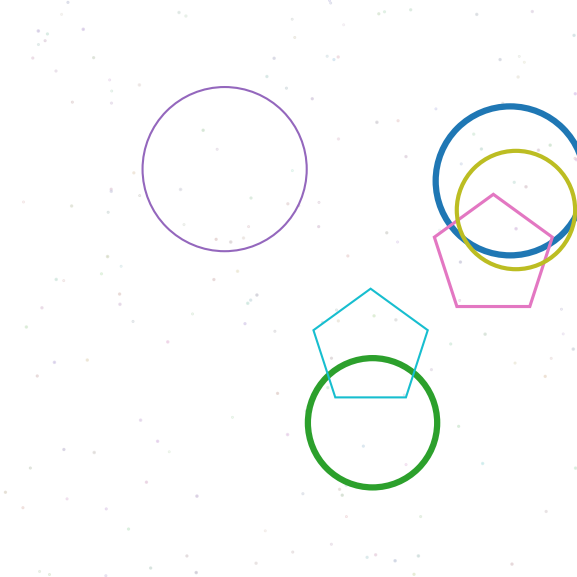[{"shape": "circle", "thickness": 3, "radius": 0.64, "center": [0.883, 0.686]}, {"shape": "circle", "thickness": 3, "radius": 0.56, "center": [0.645, 0.267]}, {"shape": "circle", "thickness": 1, "radius": 0.71, "center": [0.389, 0.706]}, {"shape": "pentagon", "thickness": 1.5, "radius": 0.54, "center": [0.854, 0.555]}, {"shape": "circle", "thickness": 2, "radius": 0.51, "center": [0.893, 0.635]}, {"shape": "pentagon", "thickness": 1, "radius": 0.52, "center": [0.642, 0.395]}]